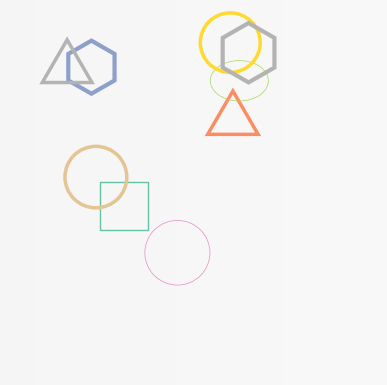[{"shape": "square", "thickness": 1, "radius": 0.31, "center": [0.32, 0.464]}, {"shape": "triangle", "thickness": 2.5, "radius": 0.38, "center": [0.601, 0.689]}, {"shape": "hexagon", "thickness": 3, "radius": 0.34, "center": [0.236, 0.826]}, {"shape": "circle", "thickness": 0.5, "radius": 0.42, "center": [0.458, 0.344]}, {"shape": "oval", "thickness": 0.5, "radius": 0.37, "center": [0.618, 0.79]}, {"shape": "circle", "thickness": 2.5, "radius": 0.39, "center": [0.594, 0.889]}, {"shape": "circle", "thickness": 2.5, "radius": 0.4, "center": [0.247, 0.54]}, {"shape": "triangle", "thickness": 2.5, "radius": 0.37, "center": [0.173, 0.823]}, {"shape": "hexagon", "thickness": 3, "radius": 0.39, "center": [0.641, 0.863]}]